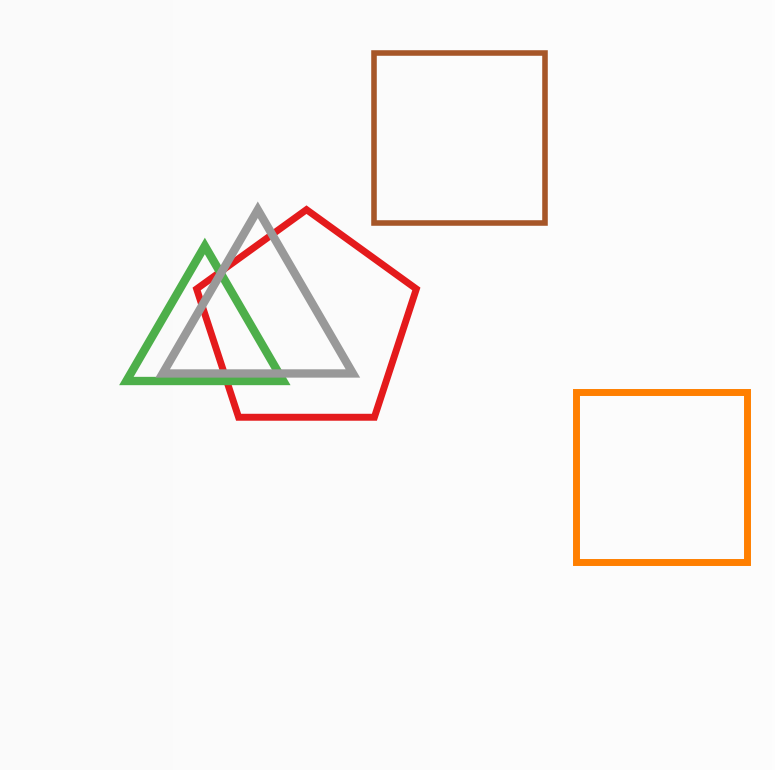[{"shape": "pentagon", "thickness": 2.5, "radius": 0.75, "center": [0.395, 0.579]}, {"shape": "triangle", "thickness": 3, "radius": 0.58, "center": [0.264, 0.564]}, {"shape": "square", "thickness": 2.5, "radius": 0.55, "center": [0.853, 0.38]}, {"shape": "square", "thickness": 2, "radius": 0.55, "center": [0.593, 0.821]}, {"shape": "triangle", "thickness": 3, "radius": 0.71, "center": [0.333, 0.586]}]